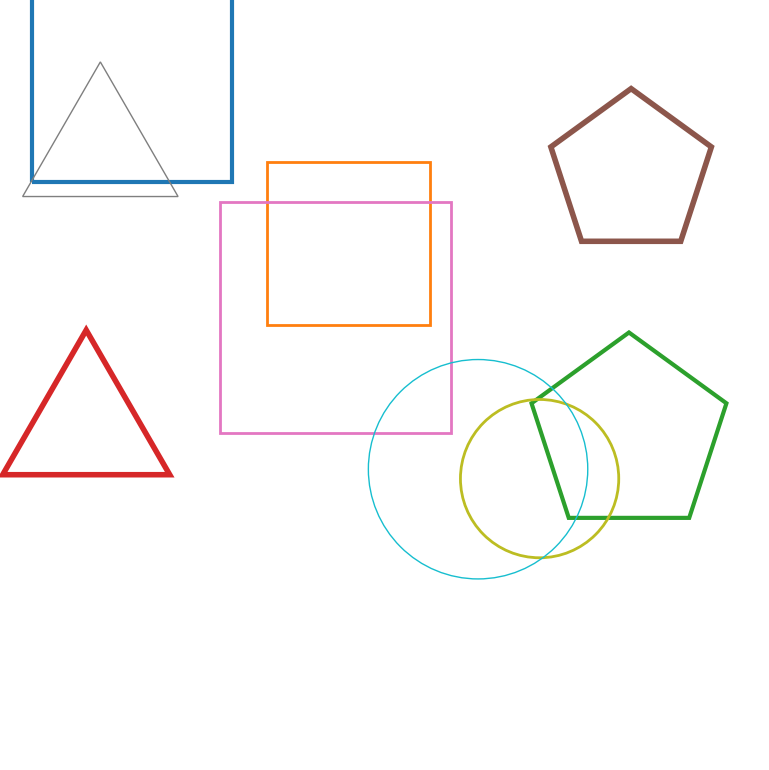[{"shape": "square", "thickness": 1.5, "radius": 0.65, "center": [0.171, 0.894]}, {"shape": "square", "thickness": 1, "radius": 0.53, "center": [0.453, 0.684]}, {"shape": "pentagon", "thickness": 1.5, "radius": 0.67, "center": [0.817, 0.435]}, {"shape": "triangle", "thickness": 2, "radius": 0.63, "center": [0.112, 0.446]}, {"shape": "pentagon", "thickness": 2, "radius": 0.55, "center": [0.82, 0.775]}, {"shape": "square", "thickness": 1, "radius": 0.75, "center": [0.436, 0.587]}, {"shape": "triangle", "thickness": 0.5, "radius": 0.58, "center": [0.13, 0.803]}, {"shape": "circle", "thickness": 1, "radius": 0.51, "center": [0.701, 0.378]}, {"shape": "circle", "thickness": 0.5, "radius": 0.71, "center": [0.621, 0.391]}]